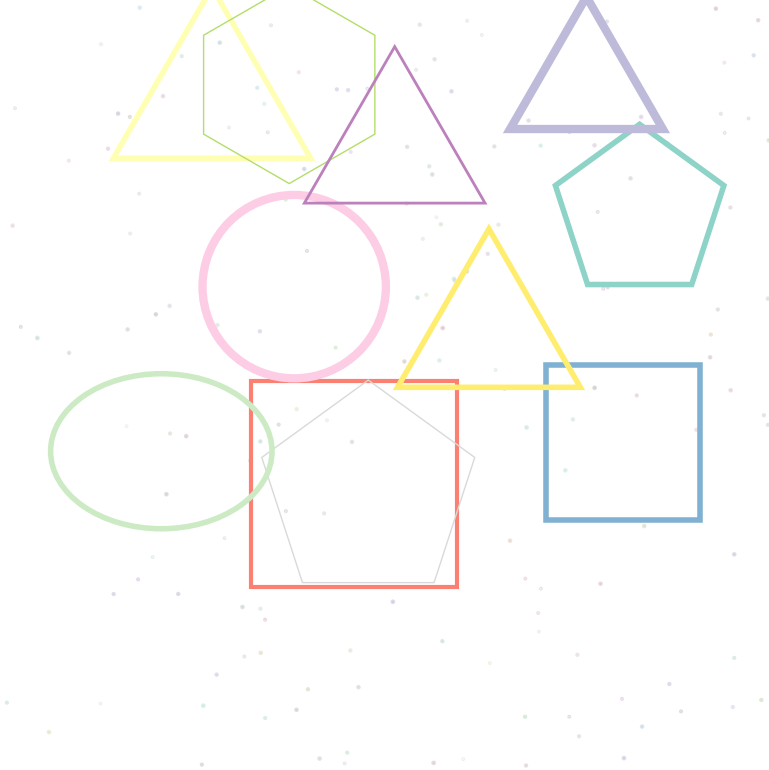[{"shape": "pentagon", "thickness": 2, "radius": 0.58, "center": [0.831, 0.724]}, {"shape": "triangle", "thickness": 2, "radius": 0.74, "center": [0.275, 0.868]}, {"shape": "triangle", "thickness": 3, "radius": 0.57, "center": [0.762, 0.89]}, {"shape": "square", "thickness": 1.5, "radius": 0.67, "center": [0.459, 0.372]}, {"shape": "square", "thickness": 2, "radius": 0.5, "center": [0.809, 0.425]}, {"shape": "hexagon", "thickness": 0.5, "radius": 0.64, "center": [0.376, 0.89]}, {"shape": "circle", "thickness": 3, "radius": 0.6, "center": [0.382, 0.628]}, {"shape": "pentagon", "thickness": 0.5, "radius": 0.73, "center": [0.478, 0.361]}, {"shape": "triangle", "thickness": 1, "radius": 0.68, "center": [0.513, 0.804]}, {"shape": "oval", "thickness": 2, "radius": 0.72, "center": [0.209, 0.414]}, {"shape": "triangle", "thickness": 2, "radius": 0.69, "center": [0.635, 0.566]}]